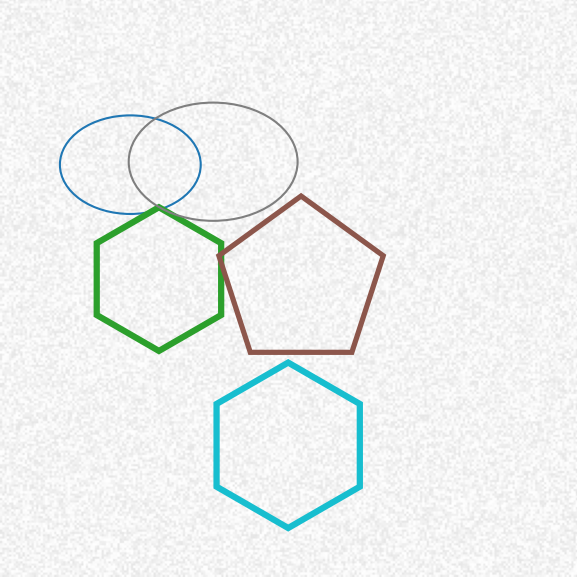[{"shape": "oval", "thickness": 1, "radius": 0.61, "center": [0.226, 0.714]}, {"shape": "hexagon", "thickness": 3, "radius": 0.62, "center": [0.275, 0.516]}, {"shape": "pentagon", "thickness": 2.5, "radius": 0.75, "center": [0.521, 0.51]}, {"shape": "oval", "thickness": 1, "radius": 0.73, "center": [0.369, 0.719]}, {"shape": "hexagon", "thickness": 3, "radius": 0.72, "center": [0.499, 0.228]}]